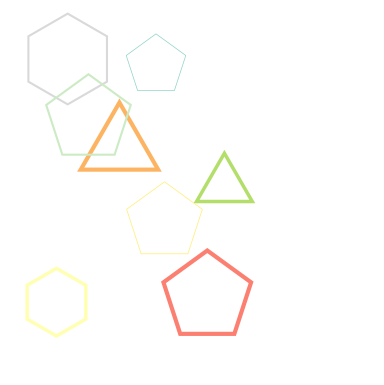[{"shape": "pentagon", "thickness": 0.5, "radius": 0.41, "center": [0.405, 0.831]}, {"shape": "hexagon", "thickness": 2.5, "radius": 0.44, "center": [0.147, 0.215]}, {"shape": "pentagon", "thickness": 3, "radius": 0.6, "center": [0.538, 0.23]}, {"shape": "triangle", "thickness": 3, "radius": 0.58, "center": [0.31, 0.617]}, {"shape": "triangle", "thickness": 2.5, "radius": 0.42, "center": [0.583, 0.518]}, {"shape": "hexagon", "thickness": 1.5, "radius": 0.59, "center": [0.176, 0.847]}, {"shape": "pentagon", "thickness": 1.5, "radius": 0.58, "center": [0.23, 0.692]}, {"shape": "pentagon", "thickness": 0.5, "radius": 0.52, "center": [0.427, 0.424]}]